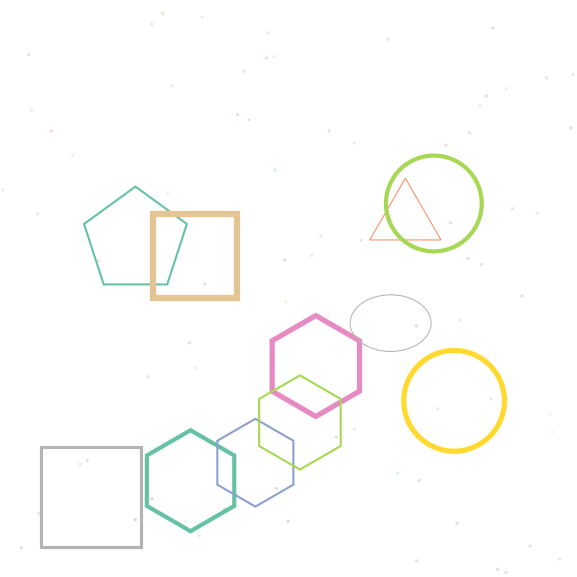[{"shape": "pentagon", "thickness": 1, "radius": 0.47, "center": [0.235, 0.582]}, {"shape": "hexagon", "thickness": 2, "radius": 0.44, "center": [0.33, 0.167]}, {"shape": "triangle", "thickness": 0.5, "radius": 0.36, "center": [0.702, 0.619]}, {"shape": "hexagon", "thickness": 1, "radius": 0.38, "center": [0.442, 0.198]}, {"shape": "hexagon", "thickness": 2.5, "radius": 0.44, "center": [0.547, 0.365]}, {"shape": "hexagon", "thickness": 1, "radius": 0.41, "center": [0.519, 0.268]}, {"shape": "circle", "thickness": 2, "radius": 0.41, "center": [0.751, 0.647]}, {"shape": "circle", "thickness": 2.5, "radius": 0.44, "center": [0.786, 0.305]}, {"shape": "square", "thickness": 3, "radius": 0.36, "center": [0.338, 0.555]}, {"shape": "oval", "thickness": 0.5, "radius": 0.35, "center": [0.676, 0.44]}, {"shape": "square", "thickness": 1.5, "radius": 0.43, "center": [0.157, 0.138]}]